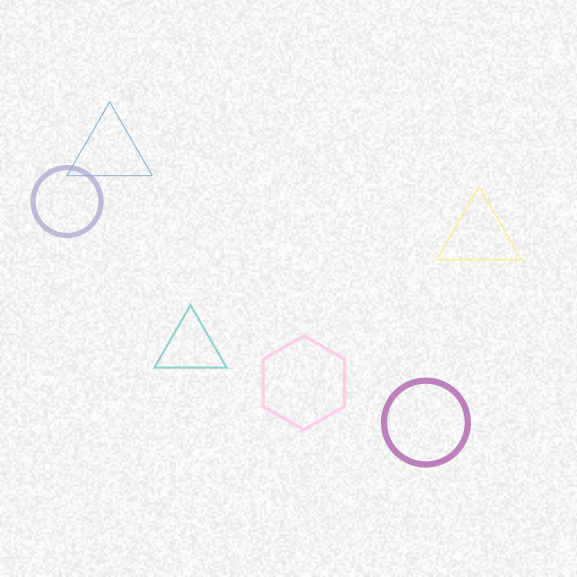[{"shape": "triangle", "thickness": 1, "radius": 0.36, "center": [0.33, 0.399]}, {"shape": "circle", "thickness": 2.5, "radius": 0.29, "center": [0.116, 0.65]}, {"shape": "triangle", "thickness": 0.5, "radius": 0.43, "center": [0.19, 0.738]}, {"shape": "hexagon", "thickness": 1.5, "radius": 0.41, "center": [0.526, 0.336]}, {"shape": "circle", "thickness": 3, "radius": 0.36, "center": [0.738, 0.267]}, {"shape": "triangle", "thickness": 0.5, "radius": 0.42, "center": [0.83, 0.592]}]